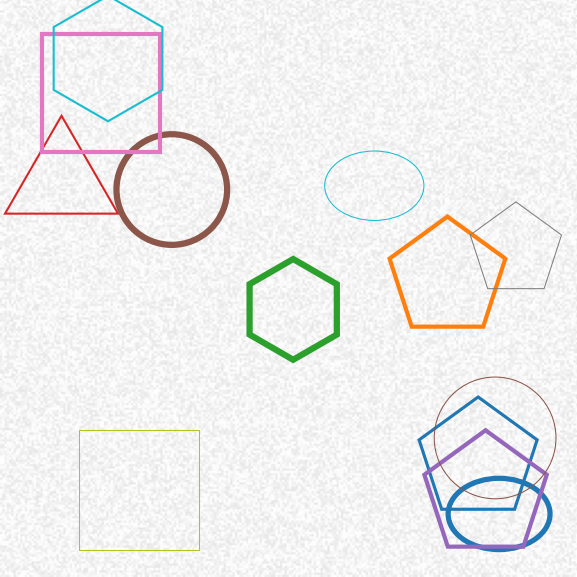[{"shape": "pentagon", "thickness": 1.5, "radius": 0.54, "center": [0.828, 0.204]}, {"shape": "oval", "thickness": 2.5, "radius": 0.44, "center": [0.864, 0.109]}, {"shape": "pentagon", "thickness": 2, "radius": 0.53, "center": [0.775, 0.519]}, {"shape": "hexagon", "thickness": 3, "radius": 0.44, "center": [0.508, 0.463]}, {"shape": "triangle", "thickness": 1, "radius": 0.56, "center": [0.107, 0.686]}, {"shape": "pentagon", "thickness": 2, "radius": 0.56, "center": [0.841, 0.143]}, {"shape": "circle", "thickness": 3, "radius": 0.48, "center": [0.297, 0.671]}, {"shape": "circle", "thickness": 0.5, "radius": 0.53, "center": [0.857, 0.241]}, {"shape": "square", "thickness": 2, "radius": 0.51, "center": [0.175, 0.838]}, {"shape": "pentagon", "thickness": 0.5, "radius": 0.42, "center": [0.893, 0.567]}, {"shape": "square", "thickness": 0.5, "radius": 0.52, "center": [0.241, 0.151]}, {"shape": "oval", "thickness": 0.5, "radius": 0.43, "center": [0.648, 0.678]}, {"shape": "hexagon", "thickness": 1, "radius": 0.54, "center": [0.187, 0.898]}]